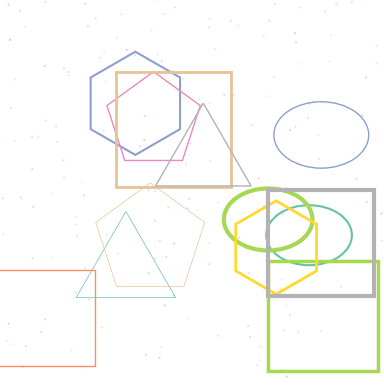[{"shape": "oval", "thickness": 1.5, "radius": 0.56, "center": [0.803, 0.389]}, {"shape": "triangle", "thickness": 0.5, "radius": 0.75, "center": [0.327, 0.301]}, {"shape": "square", "thickness": 1, "radius": 0.63, "center": [0.122, 0.174]}, {"shape": "oval", "thickness": 1, "radius": 0.62, "center": [0.835, 0.649]}, {"shape": "hexagon", "thickness": 1.5, "radius": 0.67, "center": [0.352, 0.732]}, {"shape": "pentagon", "thickness": 1, "radius": 0.64, "center": [0.399, 0.686]}, {"shape": "square", "thickness": 2.5, "radius": 0.72, "center": [0.838, 0.178]}, {"shape": "oval", "thickness": 3, "radius": 0.58, "center": [0.697, 0.43]}, {"shape": "hexagon", "thickness": 2, "radius": 0.61, "center": [0.717, 0.357]}, {"shape": "pentagon", "thickness": 0.5, "radius": 0.74, "center": [0.39, 0.376]}, {"shape": "square", "thickness": 2, "radius": 0.75, "center": [0.452, 0.664]}, {"shape": "triangle", "thickness": 1, "radius": 0.72, "center": [0.528, 0.589]}, {"shape": "square", "thickness": 3, "radius": 0.69, "center": [0.834, 0.369]}]